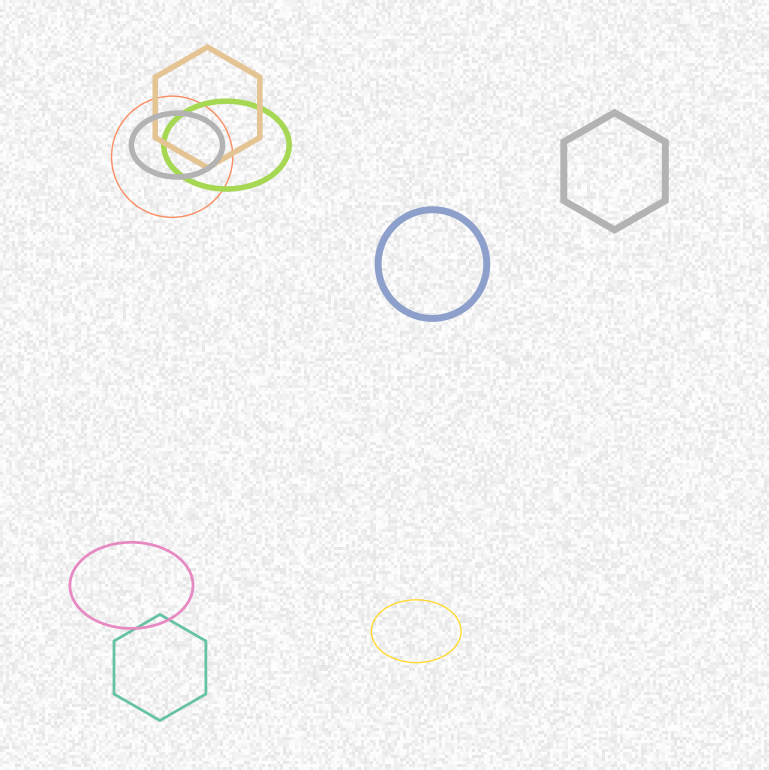[{"shape": "hexagon", "thickness": 1, "radius": 0.34, "center": [0.208, 0.133]}, {"shape": "circle", "thickness": 0.5, "radius": 0.39, "center": [0.224, 0.796]}, {"shape": "circle", "thickness": 2.5, "radius": 0.35, "center": [0.562, 0.657]}, {"shape": "oval", "thickness": 1, "radius": 0.4, "center": [0.171, 0.24]}, {"shape": "oval", "thickness": 2, "radius": 0.41, "center": [0.294, 0.812]}, {"shape": "oval", "thickness": 0.5, "radius": 0.29, "center": [0.541, 0.18]}, {"shape": "hexagon", "thickness": 2, "radius": 0.39, "center": [0.27, 0.861]}, {"shape": "oval", "thickness": 2, "radius": 0.3, "center": [0.23, 0.812]}, {"shape": "hexagon", "thickness": 2.5, "radius": 0.38, "center": [0.798, 0.778]}]